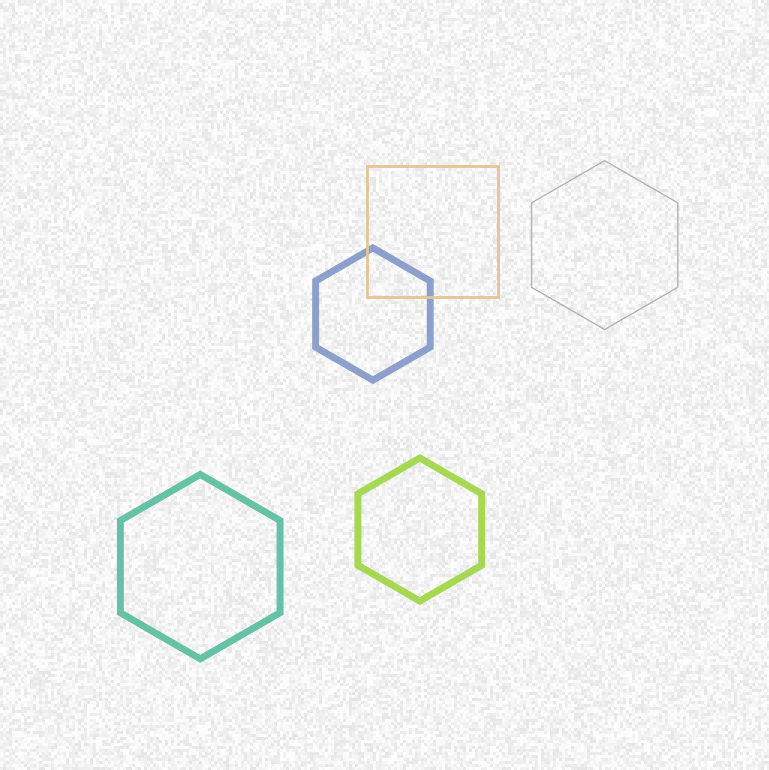[{"shape": "hexagon", "thickness": 2.5, "radius": 0.6, "center": [0.26, 0.264]}, {"shape": "hexagon", "thickness": 2.5, "radius": 0.43, "center": [0.484, 0.592]}, {"shape": "hexagon", "thickness": 2.5, "radius": 0.46, "center": [0.545, 0.312]}, {"shape": "square", "thickness": 1, "radius": 0.42, "center": [0.562, 0.699]}, {"shape": "hexagon", "thickness": 0.5, "radius": 0.55, "center": [0.785, 0.682]}]